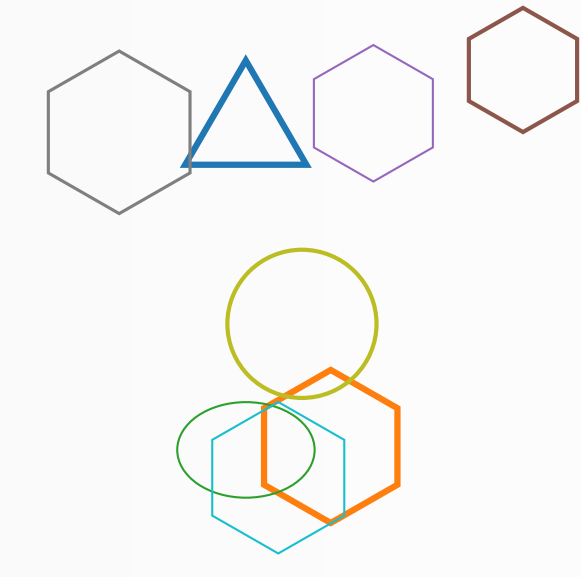[{"shape": "triangle", "thickness": 3, "radius": 0.6, "center": [0.423, 0.774]}, {"shape": "hexagon", "thickness": 3, "radius": 0.66, "center": [0.569, 0.226]}, {"shape": "oval", "thickness": 1, "radius": 0.59, "center": [0.423, 0.22]}, {"shape": "hexagon", "thickness": 1, "radius": 0.59, "center": [0.642, 0.803]}, {"shape": "hexagon", "thickness": 2, "radius": 0.54, "center": [0.9, 0.878]}, {"shape": "hexagon", "thickness": 1.5, "radius": 0.7, "center": [0.205, 0.77]}, {"shape": "circle", "thickness": 2, "radius": 0.64, "center": [0.519, 0.438]}, {"shape": "hexagon", "thickness": 1, "radius": 0.66, "center": [0.479, 0.172]}]